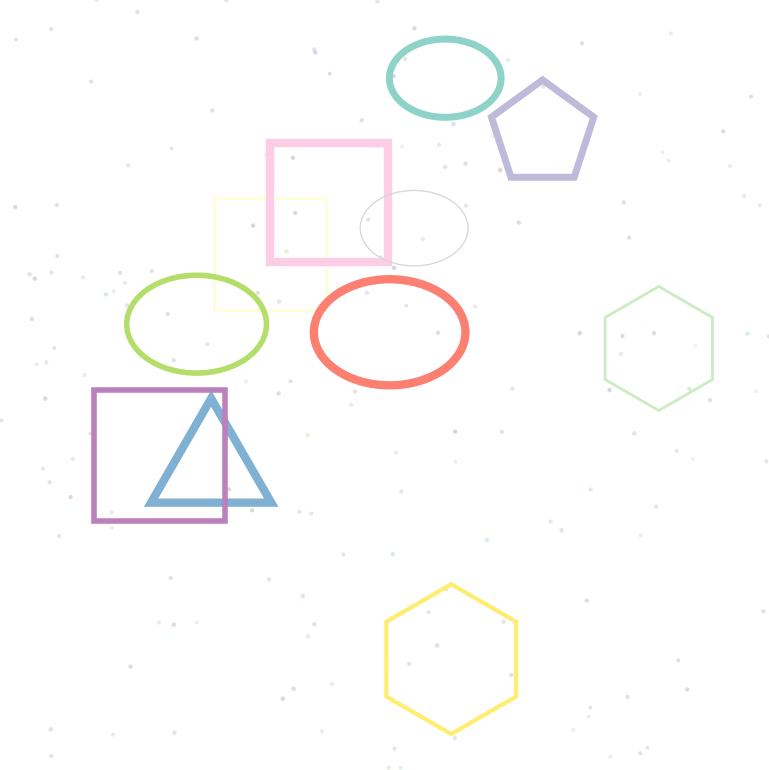[{"shape": "oval", "thickness": 2.5, "radius": 0.36, "center": [0.578, 0.898]}, {"shape": "square", "thickness": 0.5, "radius": 0.36, "center": [0.351, 0.671]}, {"shape": "pentagon", "thickness": 2.5, "radius": 0.35, "center": [0.705, 0.826]}, {"shape": "oval", "thickness": 3, "radius": 0.49, "center": [0.506, 0.568]}, {"shape": "triangle", "thickness": 3, "radius": 0.45, "center": [0.274, 0.392]}, {"shape": "oval", "thickness": 2, "radius": 0.45, "center": [0.255, 0.579]}, {"shape": "square", "thickness": 3, "radius": 0.38, "center": [0.427, 0.737]}, {"shape": "oval", "thickness": 0.5, "radius": 0.35, "center": [0.538, 0.704]}, {"shape": "square", "thickness": 2, "radius": 0.42, "center": [0.207, 0.408]}, {"shape": "hexagon", "thickness": 1, "radius": 0.4, "center": [0.856, 0.547]}, {"shape": "hexagon", "thickness": 1.5, "radius": 0.49, "center": [0.586, 0.144]}]